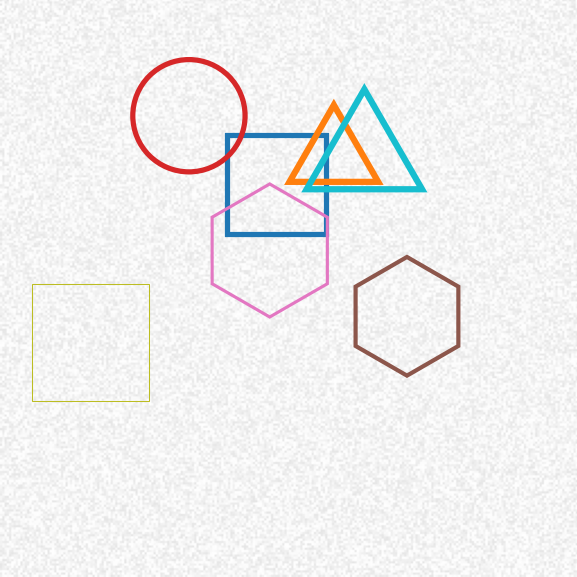[{"shape": "square", "thickness": 2.5, "radius": 0.43, "center": [0.478, 0.679]}, {"shape": "triangle", "thickness": 3, "radius": 0.44, "center": [0.578, 0.729]}, {"shape": "circle", "thickness": 2.5, "radius": 0.49, "center": [0.327, 0.799]}, {"shape": "hexagon", "thickness": 2, "radius": 0.51, "center": [0.705, 0.451]}, {"shape": "hexagon", "thickness": 1.5, "radius": 0.58, "center": [0.467, 0.565]}, {"shape": "square", "thickness": 0.5, "radius": 0.51, "center": [0.156, 0.406]}, {"shape": "triangle", "thickness": 3, "radius": 0.58, "center": [0.631, 0.729]}]